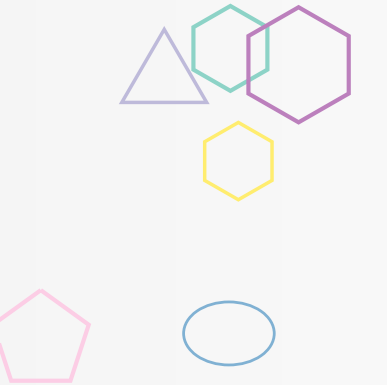[{"shape": "hexagon", "thickness": 3, "radius": 0.55, "center": [0.595, 0.874]}, {"shape": "triangle", "thickness": 2.5, "radius": 0.63, "center": [0.424, 0.797]}, {"shape": "oval", "thickness": 2, "radius": 0.58, "center": [0.591, 0.134]}, {"shape": "pentagon", "thickness": 3, "radius": 0.65, "center": [0.105, 0.116]}, {"shape": "hexagon", "thickness": 3, "radius": 0.75, "center": [0.771, 0.832]}, {"shape": "hexagon", "thickness": 2.5, "radius": 0.5, "center": [0.615, 0.582]}]